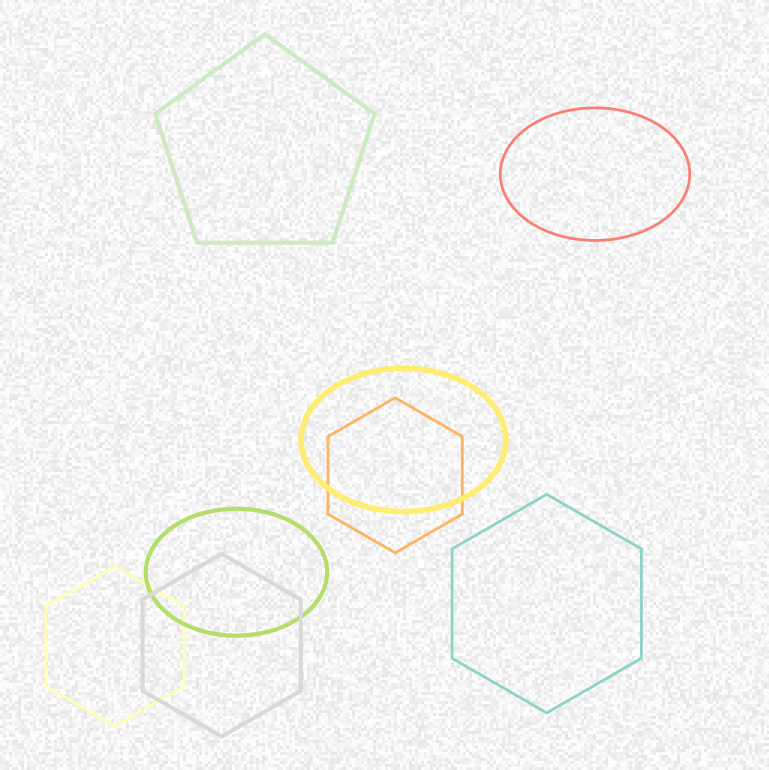[{"shape": "hexagon", "thickness": 1, "radius": 0.71, "center": [0.71, 0.216]}, {"shape": "hexagon", "thickness": 1, "radius": 0.52, "center": [0.149, 0.161]}, {"shape": "oval", "thickness": 1, "radius": 0.62, "center": [0.773, 0.774]}, {"shape": "hexagon", "thickness": 1, "radius": 0.5, "center": [0.513, 0.383]}, {"shape": "oval", "thickness": 1.5, "radius": 0.59, "center": [0.307, 0.257]}, {"shape": "hexagon", "thickness": 1.5, "radius": 0.59, "center": [0.288, 0.162]}, {"shape": "pentagon", "thickness": 1.5, "radius": 0.75, "center": [0.344, 0.806]}, {"shape": "oval", "thickness": 2, "radius": 0.67, "center": [0.524, 0.429]}]